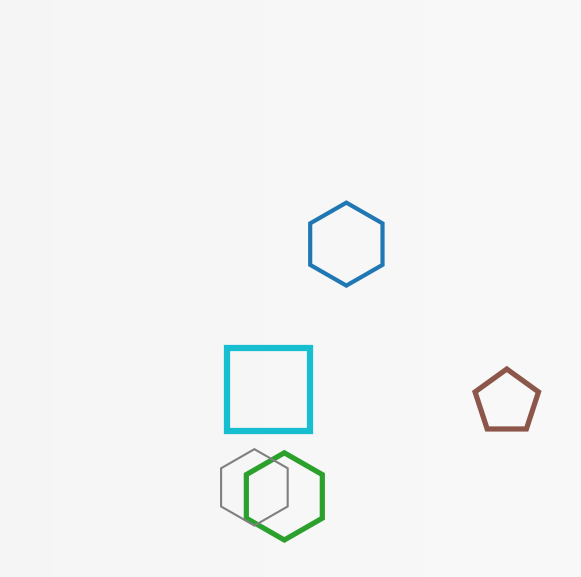[{"shape": "hexagon", "thickness": 2, "radius": 0.36, "center": [0.596, 0.576]}, {"shape": "hexagon", "thickness": 2.5, "radius": 0.38, "center": [0.489, 0.14]}, {"shape": "pentagon", "thickness": 2.5, "radius": 0.29, "center": [0.872, 0.303]}, {"shape": "hexagon", "thickness": 1, "radius": 0.33, "center": [0.438, 0.155]}, {"shape": "square", "thickness": 3, "radius": 0.36, "center": [0.462, 0.325]}]